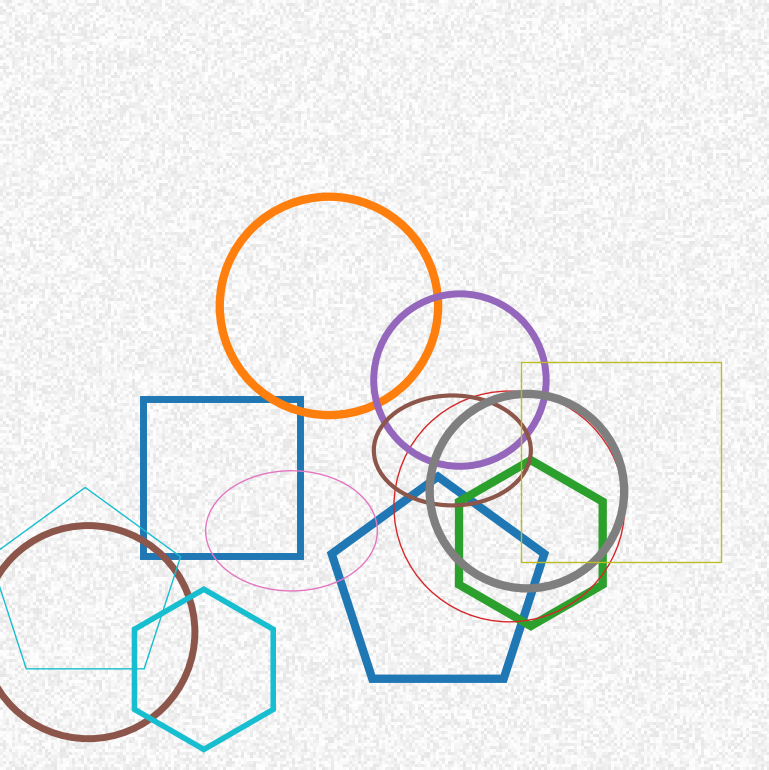[{"shape": "pentagon", "thickness": 3, "radius": 0.73, "center": [0.569, 0.236]}, {"shape": "square", "thickness": 2.5, "radius": 0.51, "center": [0.288, 0.38]}, {"shape": "circle", "thickness": 3, "radius": 0.71, "center": [0.427, 0.603]}, {"shape": "hexagon", "thickness": 3, "radius": 0.54, "center": [0.689, 0.295]}, {"shape": "circle", "thickness": 0.5, "radius": 0.75, "center": [0.661, 0.342]}, {"shape": "circle", "thickness": 2.5, "radius": 0.56, "center": [0.597, 0.506]}, {"shape": "oval", "thickness": 1.5, "radius": 0.51, "center": [0.587, 0.415]}, {"shape": "circle", "thickness": 2.5, "radius": 0.69, "center": [0.115, 0.179]}, {"shape": "oval", "thickness": 0.5, "radius": 0.56, "center": [0.379, 0.311]}, {"shape": "circle", "thickness": 3, "radius": 0.63, "center": [0.684, 0.362]}, {"shape": "square", "thickness": 0.5, "radius": 0.65, "center": [0.807, 0.4]}, {"shape": "pentagon", "thickness": 0.5, "radius": 0.65, "center": [0.111, 0.237]}, {"shape": "hexagon", "thickness": 2, "radius": 0.52, "center": [0.265, 0.131]}]